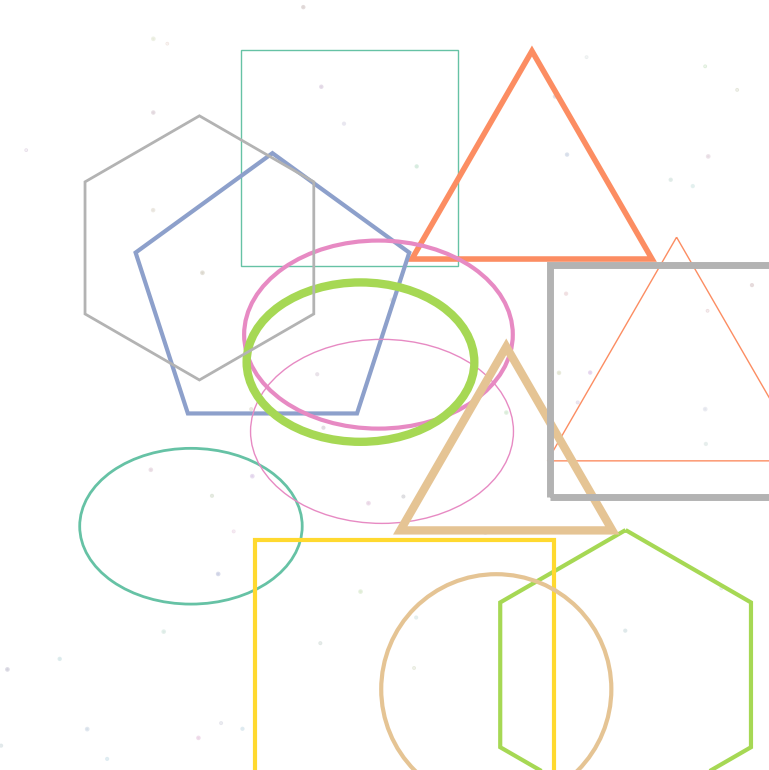[{"shape": "oval", "thickness": 1, "radius": 0.72, "center": [0.248, 0.317]}, {"shape": "square", "thickness": 0.5, "radius": 0.7, "center": [0.454, 0.795]}, {"shape": "triangle", "thickness": 2, "radius": 0.9, "center": [0.691, 0.754]}, {"shape": "triangle", "thickness": 0.5, "radius": 0.97, "center": [0.879, 0.498]}, {"shape": "pentagon", "thickness": 1.5, "radius": 0.93, "center": [0.354, 0.614]}, {"shape": "oval", "thickness": 0.5, "radius": 0.85, "center": [0.496, 0.44]}, {"shape": "oval", "thickness": 1.5, "radius": 0.87, "center": [0.492, 0.565]}, {"shape": "hexagon", "thickness": 1.5, "radius": 0.94, "center": [0.812, 0.124]}, {"shape": "oval", "thickness": 3, "radius": 0.74, "center": [0.468, 0.53]}, {"shape": "square", "thickness": 1.5, "radius": 0.97, "center": [0.526, 0.105]}, {"shape": "triangle", "thickness": 3, "radius": 0.79, "center": [0.657, 0.391]}, {"shape": "circle", "thickness": 1.5, "radius": 0.75, "center": [0.645, 0.105]}, {"shape": "hexagon", "thickness": 1, "radius": 0.86, "center": [0.259, 0.678]}, {"shape": "square", "thickness": 2.5, "radius": 0.75, "center": [0.866, 0.505]}]